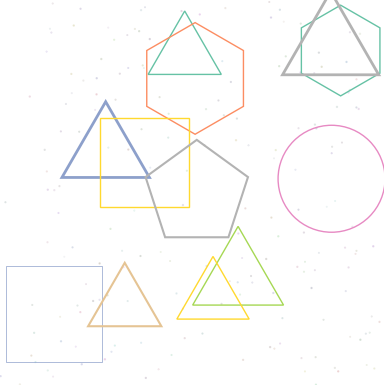[{"shape": "hexagon", "thickness": 1, "radius": 0.59, "center": [0.885, 0.869]}, {"shape": "triangle", "thickness": 1, "radius": 0.55, "center": [0.48, 0.862]}, {"shape": "hexagon", "thickness": 1, "radius": 0.72, "center": [0.507, 0.796]}, {"shape": "triangle", "thickness": 2, "radius": 0.66, "center": [0.274, 0.605]}, {"shape": "square", "thickness": 0.5, "radius": 0.62, "center": [0.14, 0.185]}, {"shape": "circle", "thickness": 1, "radius": 0.69, "center": [0.861, 0.536]}, {"shape": "triangle", "thickness": 1, "radius": 0.68, "center": [0.618, 0.276]}, {"shape": "triangle", "thickness": 1, "radius": 0.54, "center": [0.553, 0.225]}, {"shape": "square", "thickness": 1, "radius": 0.57, "center": [0.375, 0.578]}, {"shape": "triangle", "thickness": 1.5, "radius": 0.55, "center": [0.324, 0.208]}, {"shape": "triangle", "thickness": 2, "radius": 0.72, "center": [0.859, 0.878]}, {"shape": "pentagon", "thickness": 1.5, "radius": 0.7, "center": [0.511, 0.497]}]